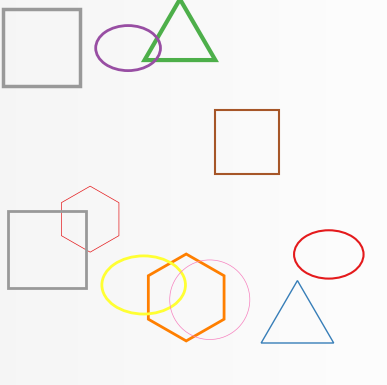[{"shape": "hexagon", "thickness": 0.5, "radius": 0.43, "center": [0.233, 0.431]}, {"shape": "oval", "thickness": 1.5, "radius": 0.45, "center": [0.849, 0.339]}, {"shape": "triangle", "thickness": 1, "radius": 0.54, "center": [0.768, 0.163]}, {"shape": "triangle", "thickness": 3, "radius": 0.53, "center": [0.464, 0.897]}, {"shape": "oval", "thickness": 2, "radius": 0.42, "center": [0.331, 0.875]}, {"shape": "hexagon", "thickness": 2, "radius": 0.56, "center": [0.481, 0.227]}, {"shape": "oval", "thickness": 2, "radius": 0.54, "center": [0.371, 0.26]}, {"shape": "square", "thickness": 1.5, "radius": 0.42, "center": [0.638, 0.632]}, {"shape": "circle", "thickness": 0.5, "radius": 0.52, "center": [0.541, 0.222]}, {"shape": "square", "thickness": 2.5, "radius": 0.5, "center": [0.108, 0.876]}, {"shape": "square", "thickness": 2, "radius": 0.5, "center": [0.121, 0.352]}]